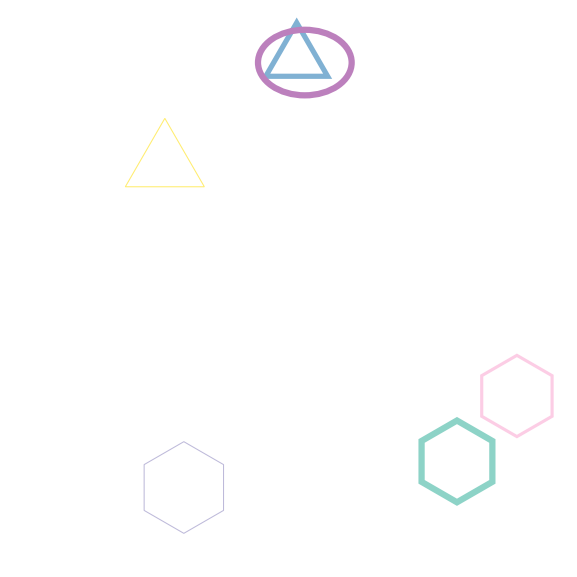[{"shape": "hexagon", "thickness": 3, "radius": 0.35, "center": [0.791, 0.2]}, {"shape": "hexagon", "thickness": 0.5, "radius": 0.4, "center": [0.318, 0.155]}, {"shape": "triangle", "thickness": 2.5, "radius": 0.31, "center": [0.514, 0.898]}, {"shape": "hexagon", "thickness": 1.5, "radius": 0.35, "center": [0.895, 0.313]}, {"shape": "oval", "thickness": 3, "radius": 0.41, "center": [0.528, 0.891]}, {"shape": "triangle", "thickness": 0.5, "radius": 0.39, "center": [0.285, 0.715]}]